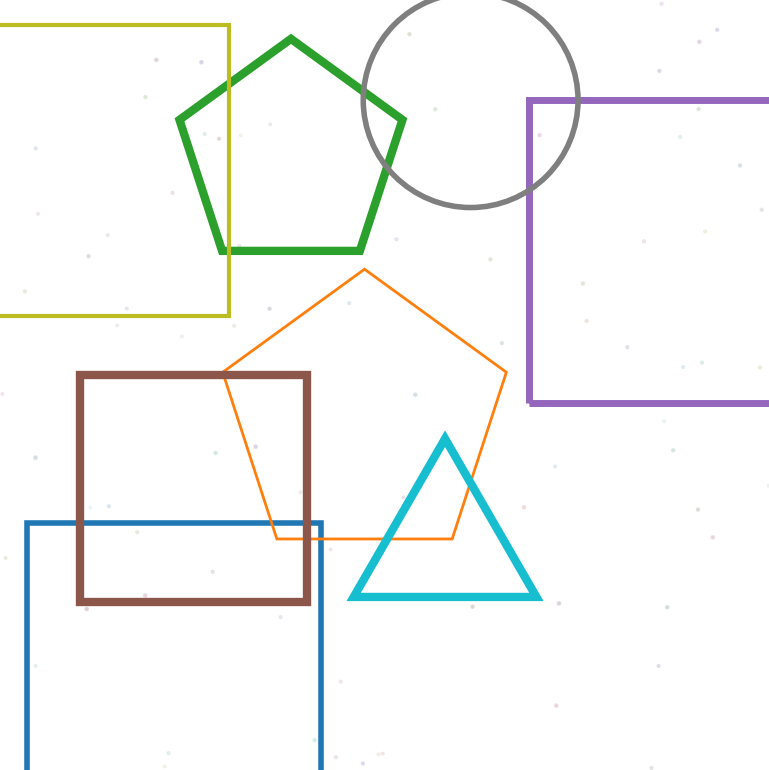[{"shape": "square", "thickness": 2, "radius": 0.96, "center": [0.226, 0.129]}, {"shape": "pentagon", "thickness": 1, "radius": 0.97, "center": [0.473, 0.457]}, {"shape": "pentagon", "thickness": 3, "radius": 0.76, "center": [0.378, 0.797]}, {"shape": "square", "thickness": 2.5, "radius": 0.98, "center": [0.883, 0.674]}, {"shape": "square", "thickness": 3, "radius": 0.74, "center": [0.251, 0.366]}, {"shape": "circle", "thickness": 2, "radius": 0.7, "center": [0.611, 0.87]}, {"shape": "square", "thickness": 1.5, "radius": 0.94, "center": [0.109, 0.779]}, {"shape": "triangle", "thickness": 3, "radius": 0.69, "center": [0.578, 0.293]}]